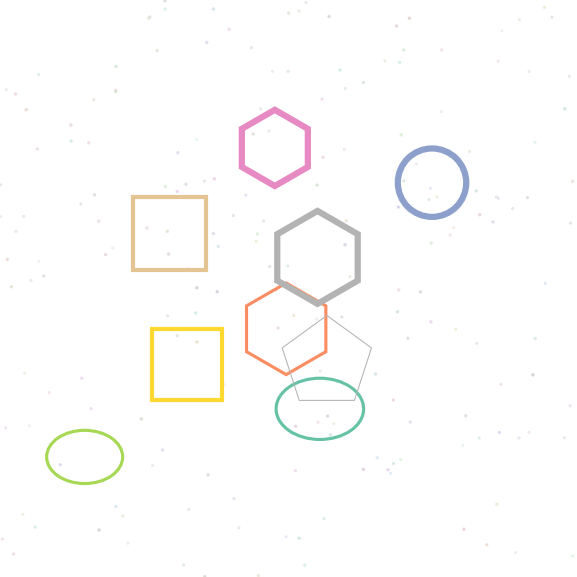[{"shape": "oval", "thickness": 1.5, "radius": 0.38, "center": [0.554, 0.291]}, {"shape": "hexagon", "thickness": 1.5, "radius": 0.4, "center": [0.496, 0.43]}, {"shape": "circle", "thickness": 3, "radius": 0.3, "center": [0.748, 0.683]}, {"shape": "hexagon", "thickness": 3, "radius": 0.33, "center": [0.476, 0.743]}, {"shape": "oval", "thickness": 1.5, "radius": 0.33, "center": [0.147, 0.208]}, {"shape": "square", "thickness": 2, "radius": 0.31, "center": [0.324, 0.368]}, {"shape": "square", "thickness": 2, "radius": 0.32, "center": [0.294, 0.595]}, {"shape": "pentagon", "thickness": 0.5, "radius": 0.41, "center": [0.566, 0.372]}, {"shape": "hexagon", "thickness": 3, "radius": 0.4, "center": [0.55, 0.553]}]